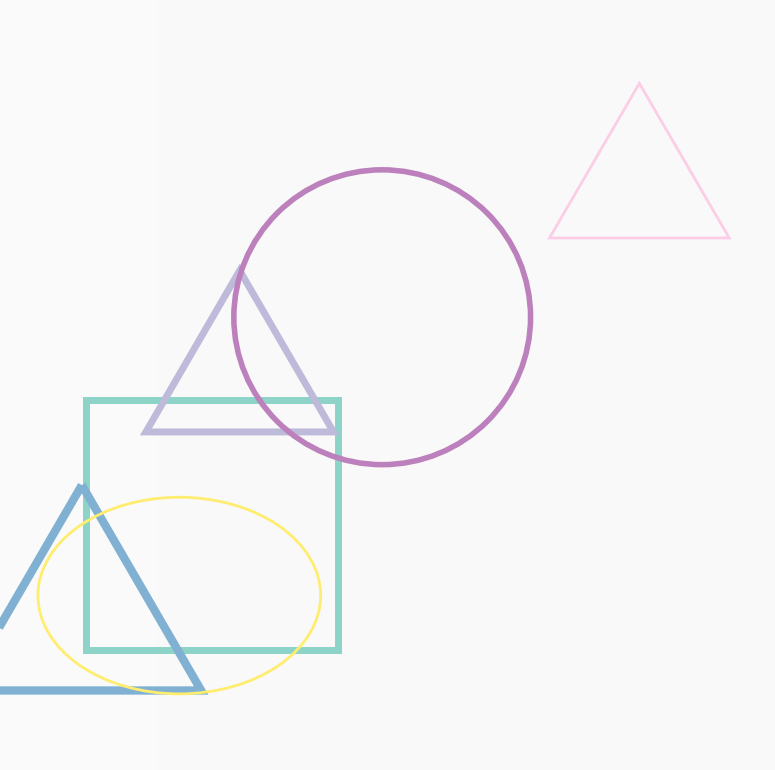[{"shape": "square", "thickness": 2.5, "radius": 0.81, "center": [0.274, 0.318]}, {"shape": "triangle", "thickness": 2.5, "radius": 0.7, "center": [0.309, 0.509]}, {"shape": "triangle", "thickness": 3, "radius": 0.89, "center": [0.106, 0.192]}, {"shape": "triangle", "thickness": 1, "radius": 0.67, "center": [0.825, 0.758]}, {"shape": "circle", "thickness": 2, "radius": 0.96, "center": [0.493, 0.588]}, {"shape": "oval", "thickness": 1, "radius": 0.91, "center": [0.231, 0.227]}]